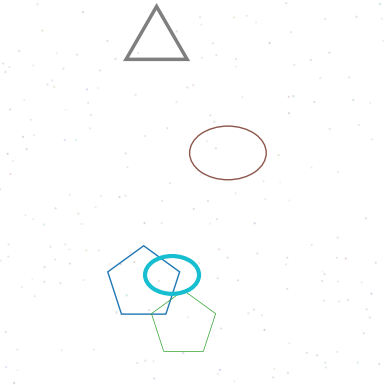[{"shape": "pentagon", "thickness": 1, "radius": 0.49, "center": [0.373, 0.264]}, {"shape": "pentagon", "thickness": 0.5, "radius": 0.44, "center": [0.477, 0.158]}, {"shape": "oval", "thickness": 1, "radius": 0.5, "center": [0.592, 0.603]}, {"shape": "triangle", "thickness": 2.5, "radius": 0.46, "center": [0.407, 0.892]}, {"shape": "oval", "thickness": 3, "radius": 0.35, "center": [0.447, 0.286]}]